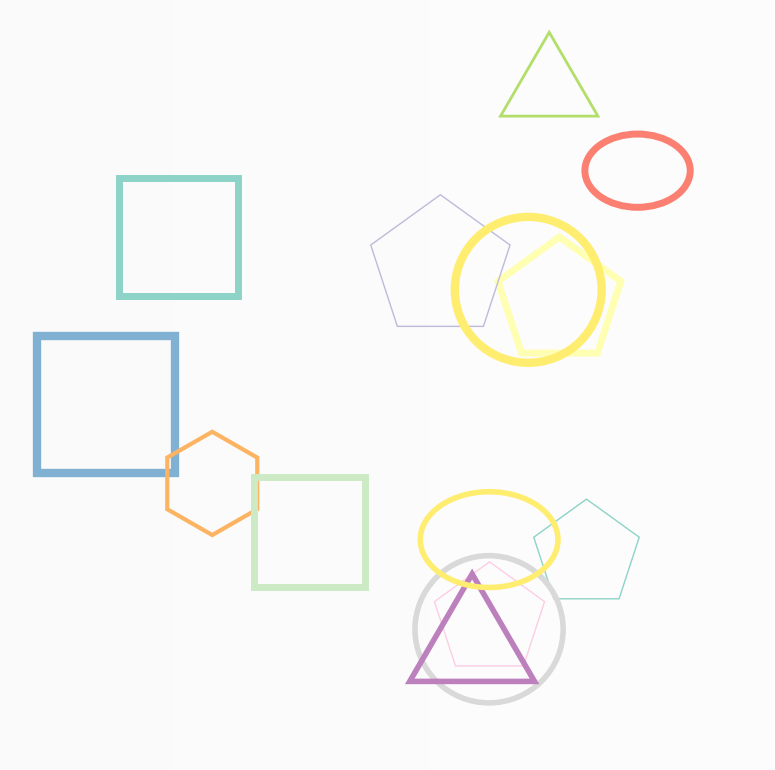[{"shape": "pentagon", "thickness": 0.5, "radius": 0.36, "center": [0.757, 0.28]}, {"shape": "square", "thickness": 2.5, "radius": 0.38, "center": [0.23, 0.692]}, {"shape": "pentagon", "thickness": 2.5, "radius": 0.42, "center": [0.722, 0.609]}, {"shape": "pentagon", "thickness": 0.5, "radius": 0.47, "center": [0.568, 0.653]}, {"shape": "oval", "thickness": 2.5, "radius": 0.34, "center": [0.823, 0.778]}, {"shape": "square", "thickness": 3, "radius": 0.45, "center": [0.137, 0.475]}, {"shape": "hexagon", "thickness": 1.5, "radius": 0.34, "center": [0.274, 0.372]}, {"shape": "triangle", "thickness": 1, "radius": 0.36, "center": [0.709, 0.885]}, {"shape": "pentagon", "thickness": 0.5, "radius": 0.37, "center": [0.632, 0.196]}, {"shape": "circle", "thickness": 2, "radius": 0.48, "center": [0.631, 0.183]}, {"shape": "triangle", "thickness": 2, "radius": 0.46, "center": [0.609, 0.162]}, {"shape": "square", "thickness": 2.5, "radius": 0.36, "center": [0.399, 0.309]}, {"shape": "oval", "thickness": 2, "radius": 0.44, "center": [0.631, 0.299]}, {"shape": "circle", "thickness": 3, "radius": 0.47, "center": [0.682, 0.624]}]